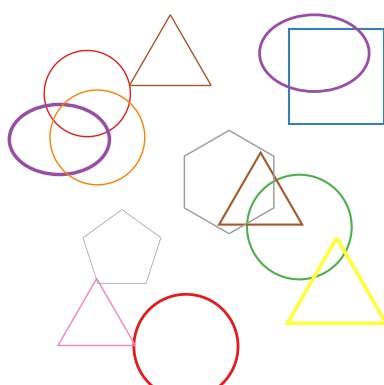[{"shape": "circle", "thickness": 1, "radius": 0.56, "center": [0.227, 0.757]}, {"shape": "circle", "thickness": 2, "radius": 0.68, "center": [0.483, 0.1]}, {"shape": "square", "thickness": 1.5, "radius": 0.62, "center": [0.874, 0.801]}, {"shape": "circle", "thickness": 1.5, "radius": 0.68, "center": [0.778, 0.41]}, {"shape": "oval", "thickness": 2, "radius": 0.71, "center": [0.816, 0.862]}, {"shape": "oval", "thickness": 2.5, "radius": 0.65, "center": [0.154, 0.638]}, {"shape": "circle", "thickness": 1, "radius": 0.62, "center": [0.253, 0.643]}, {"shape": "triangle", "thickness": 2.5, "radius": 0.74, "center": [0.875, 0.234]}, {"shape": "triangle", "thickness": 1, "radius": 0.61, "center": [0.442, 0.839]}, {"shape": "triangle", "thickness": 1.5, "radius": 0.62, "center": [0.677, 0.479]}, {"shape": "triangle", "thickness": 1, "radius": 0.58, "center": [0.251, 0.161]}, {"shape": "pentagon", "thickness": 0.5, "radius": 0.53, "center": [0.317, 0.349]}, {"shape": "hexagon", "thickness": 1, "radius": 0.67, "center": [0.595, 0.527]}]